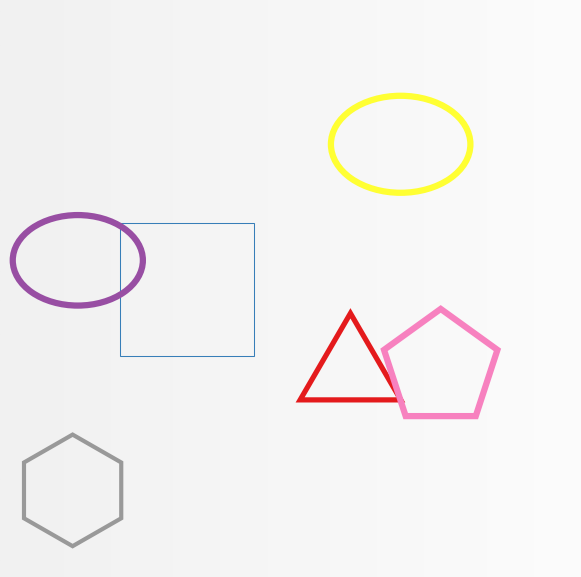[{"shape": "triangle", "thickness": 2.5, "radius": 0.5, "center": [0.603, 0.357]}, {"shape": "square", "thickness": 0.5, "radius": 0.58, "center": [0.322, 0.498]}, {"shape": "oval", "thickness": 3, "radius": 0.56, "center": [0.134, 0.548]}, {"shape": "oval", "thickness": 3, "radius": 0.6, "center": [0.689, 0.749]}, {"shape": "pentagon", "thickness": 3, "radius": 0.51, "center": [0.758, 0.362]}, {"shape": "hexagon", "thickness": 2, "radius": 0.48, "center": [0.125, 0.15]}]